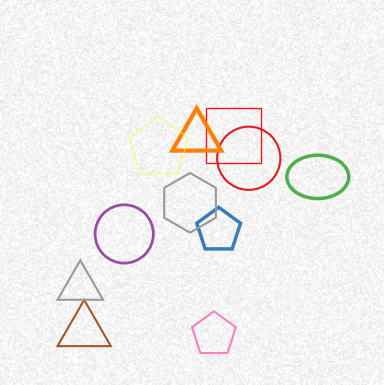[{"shape": "circle", "thickness": 1.5, "radius": 0.41, "center": [0.646, 0.589]}, {"shape": "square", "thickness": 1, "radius": 0.36, "center": [0.607, 0.648]}, {"shape": "pentagon", "thickness": 2.5, "radius": 0.3, "center": [0.568, 0.402]}, {"shape": "oval", "thickness": 2.5, "radius": 0.4, "center": [0.825, 0.541]}, {"shape": "circle", "thickness": 2, "radius": 0.38, "center": [0.323, 0.392]}, {"shape": "triangle", "thickness": 3, "radius": 0.37, "center": [0.511, 0.645]}, {"shape": "pentagon", "thickness": 0.5, "radius": 0.41, "center": [0.412, 0.616]}, {"shape": "triangle", "thickness": 1.5, "radius": 0.4, "center": [0.219, 0.141]}, {"shape": "pentagon", "thickness": 1.5, "radius": 0.3, "center": [0.556, 0.132]}, {"shape": "hexagon", "thickness": 1.5, "radius": 0.39, "center": [0.494, 0.473]}, {"shape": "triangle", "thickness": 1.5, "radius": 0.34, "center": [0.209, 0.256]}]